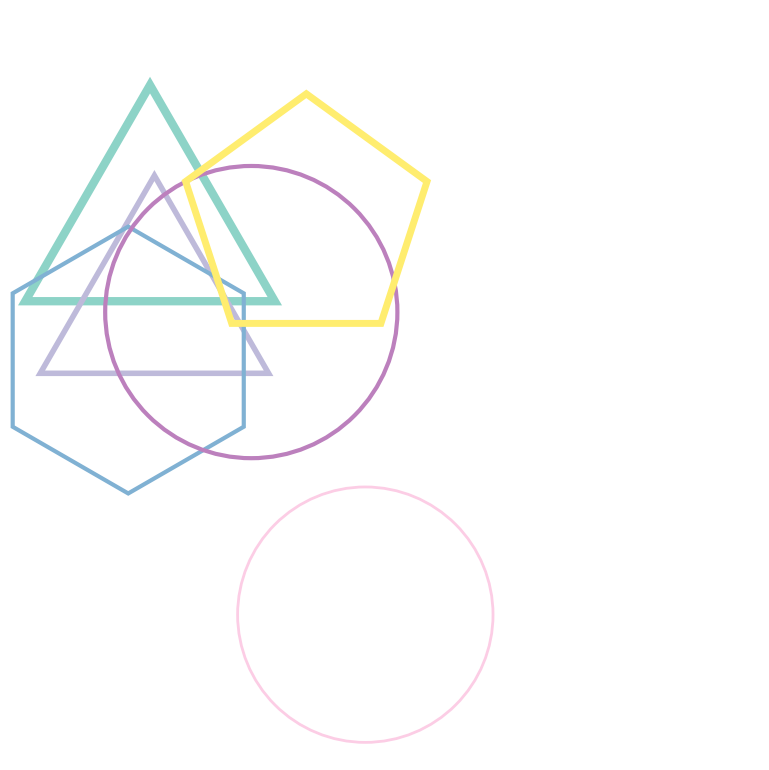[{"shape": "triangle", "thickness": 3, "radius": 0.94, "center": [0.195, 0.702]}, {"shape": "triangle", "thickness": 2, "radius": 0.86, "center": [0.201, 0.601]}, {"shape": "hexagon", "thickness": 1.5, "radius": 0.87, "center": [0.167, 0.532]}, {"shape": "circle", "thickness": 1, "radius": 0.83, "center": [0.474, 0.202]}, {"shape": "circle", "thickness": 1.5, "radius": 0.95, "center": [0.326, 0.595]}, {"shape": "pentagon", "thickness": 2.5, "radius": 0.82, "center": [0.398, 0.713]}]